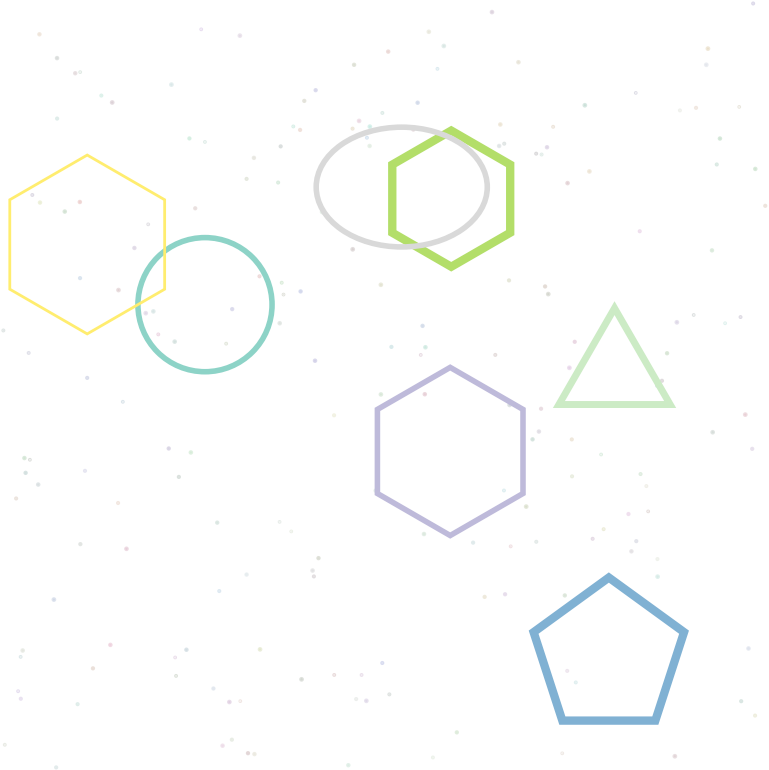[{"shape": "circle", "thickness": 2, "radius": 0.44, "center": [0.266, 0.604]}, {"shape": "hexagon", "thickness": 2, "radius": 0.55, "center": [0.585, 0.414]}, {"shape": "pentagon", "thickness": 3, "radius": 0.51, "center": [0.791, 0.147]}, {"shape": "hexagon", "thickness": 3, "radius": 0.44, "center": [0.586, 0.742]}, {"shape": "oval", "thickness": 2, "radius": 0.56, "center": [0.522, 0.757]}, {"shape": "triangle", "thickness": 2.5, "radius": 0.42, "center": [0.798, 0.516]}, {"shape": "hexagon", "thickness": 1, "radius": 0.58, "center": [0.113, 0.682]}]